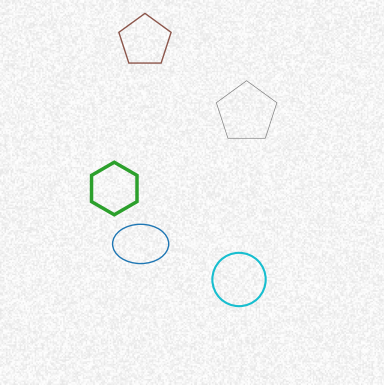[{"shape": "oval", "thickness": 1, "radius": 0.36, "center": [0.365, 0.366]}, {"shape": "hexagon", "thickness": 2.5, "radius": 0.34, "center": [0.297, 0.51]}, {"shape": "pentagon", "thickness": 1, "radius": 0.36, "center": [0.377, 0.894]}, {"shape": "pentagon", "thickness": 0.5, "radius": 0.41, "center": [0.641, 0.708]}, {"shape": "circle", "thickness": 1.5, "radius": 0.35, "center": [0.621, 0.274]}]